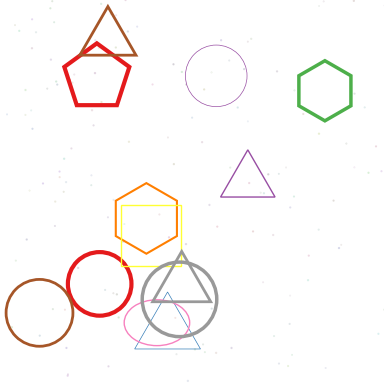[{"shape": "circle", "thickness": 3, "radius": 0.41, "center": [0.259, 0.263]}, {"shape": "pentagon", "thickness": 3, "radius": 0.44, "center": [0.252, 0.799]}, {"shape": "triangle", "thickness": 0.5, "radius": 0.49, "center": [0.435, 0.143]}, {"shape": "hexagon", "thickness": 2.5, "radius": 0.39, "center": [0.844, 0.764]}, {"shape": "circle", "thickness": 0.5, "radius": 0.4, "center": [0.562, 0.803]}, {"shape": "triangle", "thickness": 1, "radius": 0.41, "center": [0.644, 0.529]}, {"shape": "hexagon", "thickness": 1.5, "radius": 0.46, "center": [0.38, 0.433]}, {"shape": "square", "thickness": 1, "radius": 0.39, "center": [0.392, 0.388]}, {"shape": "circle", "thickness": 2, "radius": 0.43, "center": [0.103, 0.187]}, {"shape": "triangle", "thickness": 2, "radius": 0.42, "center": [0.28, 0.899]}, {"shape": "oval", "thickness": 1, "radius": 0.43, "center": [0.408, 0.162]}, {"shape": "triangle", "thickness": 2, "radius": 0.44, "center": [0.472, 0.26]}, {"shape": "circle", "thickness": 2.5, "radius": 0.48, "center": [0.466, 0.222]}]